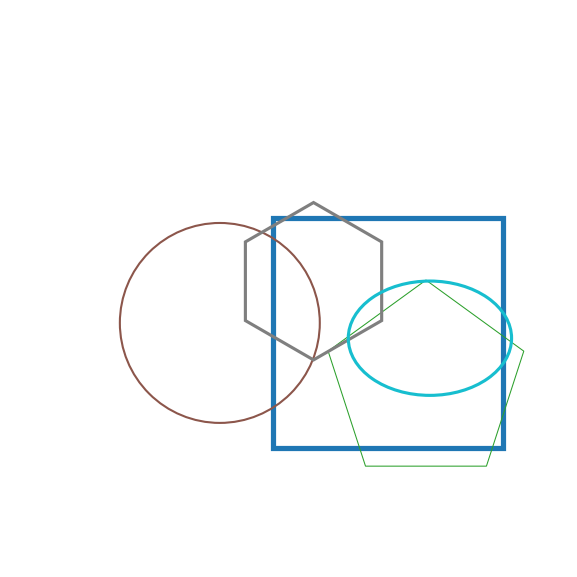[{"shape": "square", "thickness": 2.5, "radius": 1.0, "center": [0.672, 0.422]}, {"shape": "pentagon", "thickness": 0.5, "radius": 0.89, "center": [0.738, 0.336]}, {"shape": "circle", "thickness": 1, "radius": 0.87, "center": [0.381, 0.44]}, {"shape": "hexagon", "thickness": 1.5, "radius": 0.68, "center": [0.543, 0.512]}, {"shape": "oval", "thickness": 1.5, "radius": 0.71, "center": [0.744, 0.413]}]